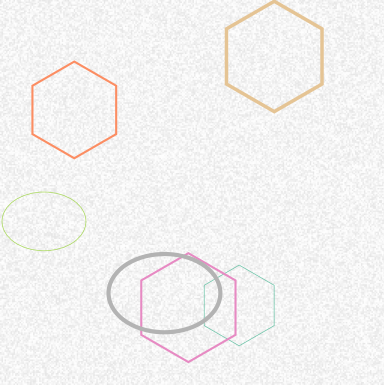[{"shape": "hexagon", "thickness": 0.5, "radius": 0.52, "center": [0.621, 0.207]}, {"shape": "hexagon", "thickness": 1.5, "radius": 0.63, "center": [0.193, 0.714]}, {"shape": "hexagon", "thickness": 1.5, "radius": 0.71, "center": [0.489, 0.201]}, {"shape": "oval", "thickness": 0.5, "radius": 0.54, "center": [0.114, 0.425]}, {"shape": "hexagon", "thickness": 2.5, "radius": 0.72, "center": [0.712, 0.853]}, {"shape": "oval", "thickness": 3, "radius": 0.73, "center": [0.427, 0.239]}]